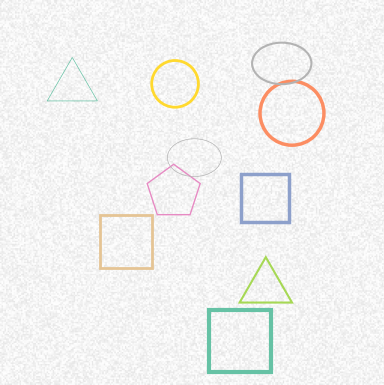[{"shape": "triangle", "thickness": 0.5, "radius": 0.38, "center": [0.188, 0.775]}, {"shape": "square", "thickness": 3, "radius": 0.4, "center": [0.623, 0.114]}, {"shape": "circle", "thickness": 2.5, "radius": 0.42, "center": [0.758, 0.706]}, {"shape": "square", "thickness": 2.5, "radius": 0.31, "center": [0.688, 0.486]}, {"shape": "pentagon", "thickness": 1, "radius": 0.36, "center": [0.451, 0.501]}, {"shape": "triangle", "thickness": 1.5, "radius": 0.39, "center": [0.69, 0.253]}, {"shape": "circle", "thickness": 2, "radius": 0.3, "center": [0.455, 0.782]}, {"shape": "square", "thickness": 2, "radius": 0.34, "center": [0.327, 0.373]}, {"shape": "oval", "thickness": 0.5, "radius": 0.35, "center": [0.505, 0.591]}, {"shape": "oval", "thickness": 1.5, "radius": 0.39, "center": [0.732, 0.835]}]